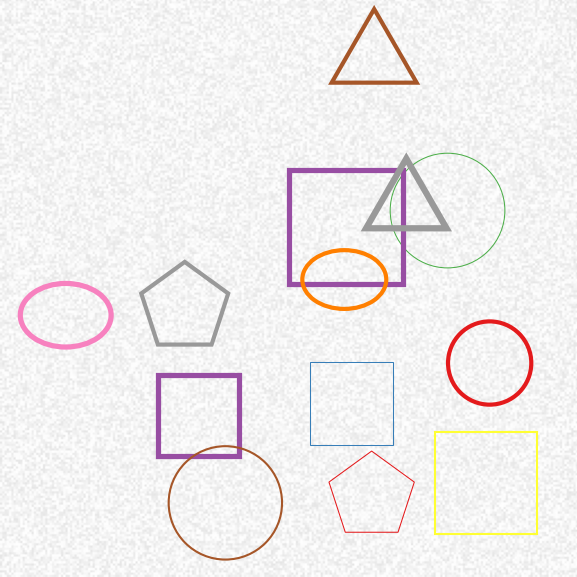[{"shape": "pentagon", "thickness": 0.5, "radius": 0.39, "center": [0.644, 0.14]}, {"shape": "circle", "thickness": 2, "radius": 0.36, "center": [0.848, 0.371]}, {"shape": "square", "thickness": 0.5, "radius": 0.36, "center": [0.609, 0.301]}, {"shape": "circle", "thickness": 0.5, "radius": 0.5, "center": [0.775, 0.635]}, {"shape": "square", "thickness": 2.5, "radius": 0.35, "center": [0.344, 0.28]}, {"shape": "square", "thickness": 2.5, "radius": 0.49, "center": [0.599, 0.606]}, {"shape": "oval", "thickness": 2, "radius": 0.36, "center": [0.596, 0.515]}, {"shape": "square", "thickness": 1, "radius": 0.44, "center": [0.841, 0.163]}, {"shape": "circle", "thickness": 1, "radius": 0.49, "center": [0.39, 0.128]}, {"shape": "triangle", "thickness": 2, "radius": 0.42, "center": [0.648, 0.898]}, {"shape": "oval", "thickness": 2.5, "radius": 0.39, "center": [0.114, 0.453]}, {"shape": "triangle", "thickness": 3, "radius": 0.4, "center": [0.704, 0.644]}, {"shape": "pentagon", "thickness": 2, "radius": 0.4, "center": [0.32, 0.466]}]